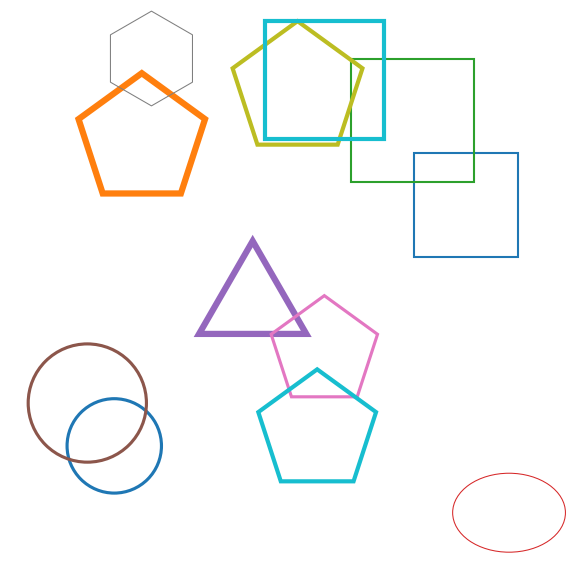[{"shape": "circle", "thickness": 1.5, "radius": 0.41, "center": [0.198, 0.227]}, {"shape": "square", "thickness": 1, "radius": 0.45, "center": [0.807, 0.645]}, {"shape": "pentagon", "thickness": 3, "radius": 0.58, "center": [0.246, 0.757]}, {"shape": "square", "thickness": 1, "radius": 0.53, "center": [0.713, 0.79]}, {"shape": "oval", "thickness": 0.5, "radius": 0.49, "center": [0.881, 0.111]}, {"shape": "triangle", "thickness": 3, "radius": 0.54, "center": [0.438, 0.475]}, {"shape": "circle", "thickness": 1.5, "radius": 0.51, "center": [0.151, 0.301]}, {"shape": "pentagon", "thickness": 1.5, "radius": 0.48, "center": [0.562, 0.39]}, {"shape": "hexagon", "thickness": 0.5, "radius": 0.41, "center": [0.262, 0.898]}, {"shape": "pentagon", "thickness": 2, "radius": 0.59, "center": [0.515, 0.844]}, {"shape": "square", "thickness": 2, "radius": 0.51, "center": [0.562, 0.861]}, {"shape": "pentagon", "thickness": 2, "radius": 0.54, "center": [0.549, 0.252]}]